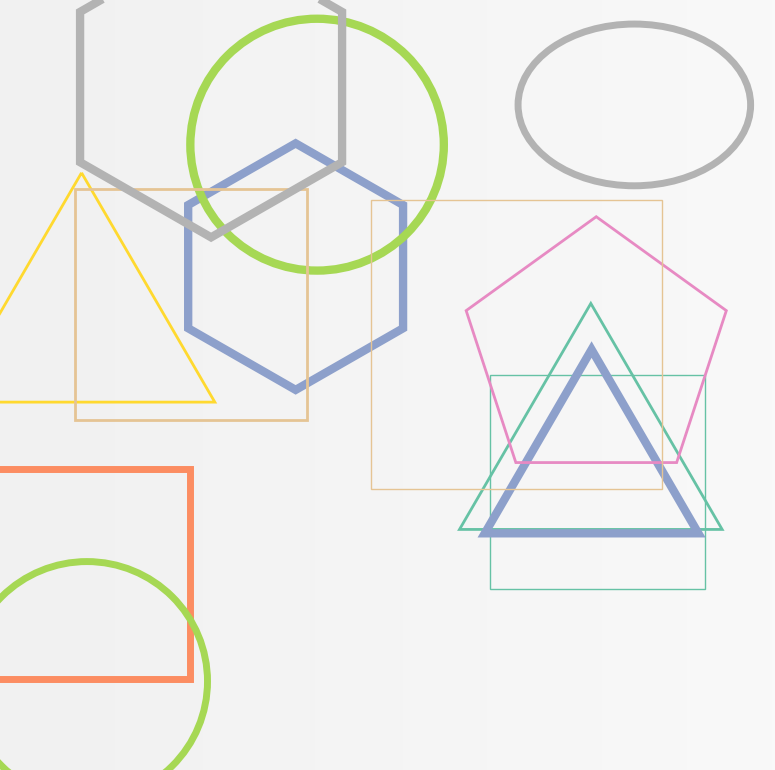[{"shape": "square", "thickness": 0.5, "radius": 0.69, "center": [0.772, 0.374]}, {"shape": "triangle", "thickness": 1, "radius": 0.98, "center": [0.762, 0.41]}, {"shape": "square", "thickness": 2.5, "radius": 0.68, "center": [0.108, 0.254]}, {"shape": "triangle", "thickness": 3, "radius": 0.8, "center": [0.763, 0.387]}, {"shape": "hexagon", "thickness": 3, "radius": 0.8, "center": [0.381, 0.654]}, {"shape": "pentagon", "thickness": 1, "radius": 0.88, "center": [0.769, 0.542]}, {"shape": "circle", "thickness": 2.5, "radius": 0.78, "center": [0.112, 0.115]}, {"shape": "circle", "thickness": 3, "radius": 0.82, "center": [0.409, 0.812]}, {"shape": "triangle", "thickness": 1, "radius": 0.99, "center": [0.105, 0.577]}, {"shape": "square", "thickness": 1, "radius": 0.75, "center": [0.247, 0.605]}, {"shape": "square", "thickness": 0.5, "radius": 0.94, "center": [0.667, 0.552]}, {"shape": "oval", "thickness": 2.5, "radius": 0.75, "center": [0.819, 0.864]}, {"shape": "hexagon", "thickness": 3, "radius": 0.98, "center": [0.272, 0.887]}]